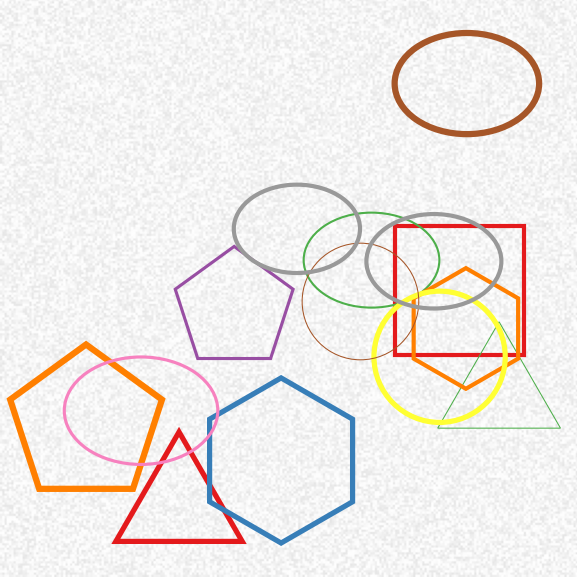[{"shape": "triangle", "thickness": 2.5, "radius": 0.63, "center": [0.31, 0.125]}, {"shape": "square", "thickness": 2, "radius": 0.56, "center": [0.795, 0.496]}, {"shape": "hexagon", "thickness": 2.5, "radius": 0.71, "center": [0.487, 0.202]}, {"shape": "oval", "thickness": 1, "radius": 0.59, "center": [0.643, 0.549]}, {"shape": "triangle", "thickness": 0.5, "radius": 0.61, "center": [0.864, 0.319]}, {"shape": "pentagon", "thickness": 1.5, "radius": 0.54, "center": [0.405, 0.465]}, {"shape": "pentagon", "thickness": 3, "radius": 0.69, "center": [0.149, 0.264]}, {"shape": "hexagon", "thickness": 2, "radius": 0.52, "center": [0.807, 0.43]}, {"shape": "circle", "thickness": 2.5, "radius": 0.57, "center": [0.761, 0.381]}, {"shape": "circle", "thickness": 0.5, "radius": 0.5, "center": [0.624, 0.477]}, {"shape": "oval", "thickness": 3, "radius": 0.63, "center": [0.808, 0.854]}, {"shape": "oval", "thickness": 1.5, "radius": 0.66, "center": [0.244, 0.288]}, {"shape": "oval", "thickness": 2, "radius": 0.55, "center": [0.514, 0.603]}, {"shape": "oval", "thickness": 2, "radius": 0.58, "center": [0.751, 0.547]}]